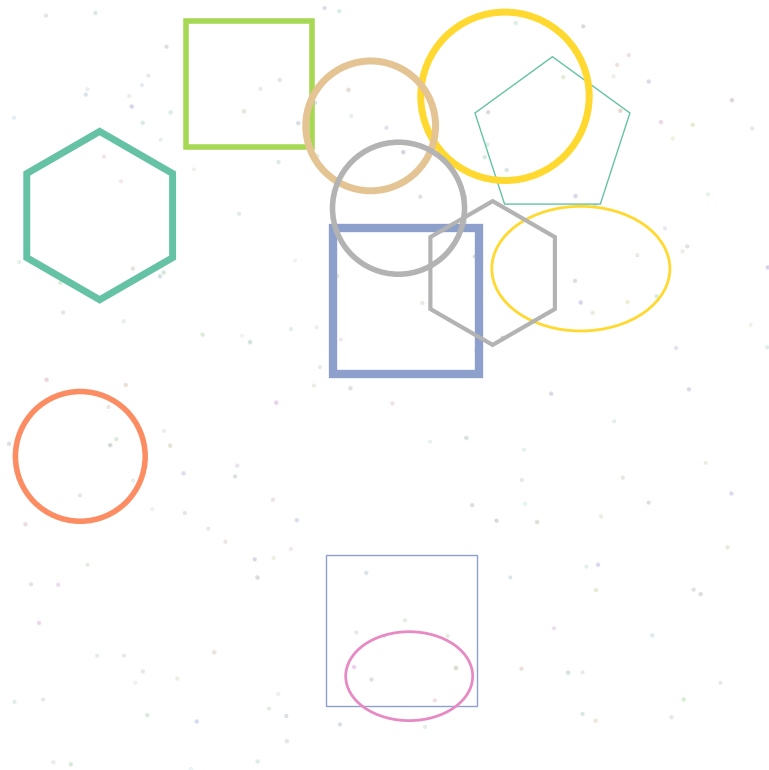[{"shape": "hexagon", "thickness": 2.5, "radius": 0.55, "center": [0.129, 0.72]}, {"shape": "pentagon", "thickness": 0.5, "radius": 0.53, "center": [0.717, 0.821]}, {"shape": "circle", "thickness": 2, "radius": 0.42, "center": [0.104, 0.407]}, {"shape": "square", "thickness": 3, "radius": 0.47, "center": [0.527, 0.609]}, {"shape": "square", "thickness": 0.5, "radius": 0.49, "center": [0.521, 0.181]}, {"shape": "oval", "thickness": 1, "radius": 0.41, "center": [0.531, 0.122]}, {"shape": "square", "thickness": 2, "radius": 0.41, "center": [0.323, 0.891]}, {"shape": "circle", "thickness": 2.5, "radius": 0.55, "center": [0.656, 0.875]}, {"shape": "oval", "thickness": 1, "radius": 0.58, "center": [0.754, 0.651]}, {"shape": "circle", "thickness": 2.5, "radius": 0.42, "center": [0.481, 0.837]}, {"shape": "circle", "thickness": 2, "radius": 0.43, "center": [0.518, 0.73]}, {"shape": "hexagon", "thickness": 1.5, "radius": 0.47, "center": [0.64, 0.645]}]